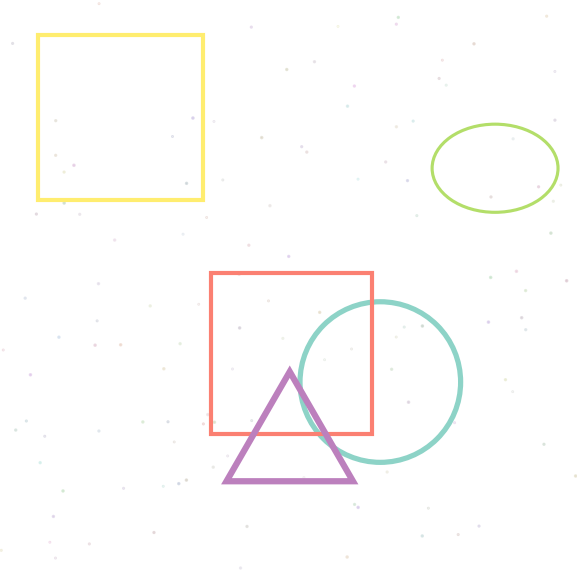[{"shape": "circle", "thickness": 2.5, "radius": 0.7, "center": [0.659, 0.338]}, {"shape": "square", "thickness": 2, "radius": 0.7, "center": [0.504, 0.388]}, {"shape": "oval", "thickness": 1.5, "radius": 0.55, "center": [0.857, 0.708]}, {"shape": "triangle", "thickness": 3, "radius": 0.63, "center": [0.502, 0.229]}, {"shape": "square", "thickness": 2, "radius": 0.72, "center": [0.209, 0.796]}]